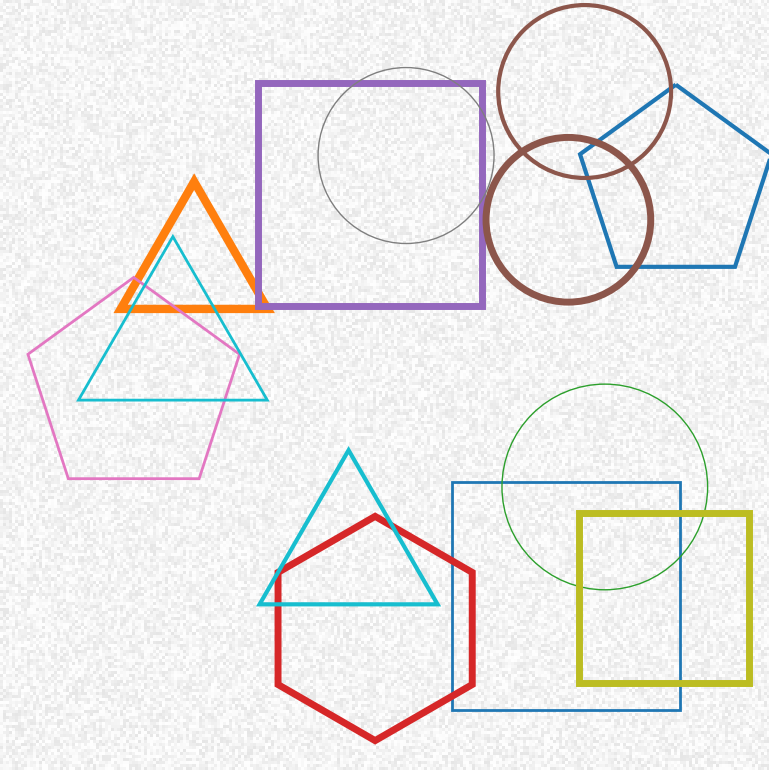[{"shape": "square", "thickness": 1, "radius": 0.74, "center": [0.735, 0.226]}, {"shape": "pentagon", "thickness": 1.5, "radius": 0.65, "center": [0.878, 0.759]}, {"shape": "triangle", "thickness": 3, "radius": 0.55, "center": [0.252, 0.654]}, {"shape": "circle", "thickness": 0.5, "radius": 0.67, "center": [0.785, 0.368]}, {"shape": "hexagon", "thickness": 2.5, "radius": 0.73, "center": [0.487, 0.184]}, {"shape": "square", "thickness": 2.5, "radius": 0.73, "center": [0.48, 0.748]}, {"shape": "circle", "thickness": 2.5, "radius": 0.53, "center": [0.738, 0.715]}, {"shape": "circle", "thickness": 1.5, "radius": 0.56, "center": [0.759, 0.881]}, {"shape": "pentagon", "thickness": 1, "radius": 0.72, "center": [0.174, 0.495]}, {"shape": "circle", "thickness": 0.5, "radius": 0.57, "center": [0.527, 0.798]}, {"shape": "square", "thickness": 2.5, "radius": 0.55, "center": [0.862, 0.224]}, {"shape": "triangle", "thickness": 1, "radius": 0.71, "center": [0.225, 0.551]}, {"shape": "triangle", "thickness": 1.5, "radius": 0.67, "center": [0.453, 0.282]}]